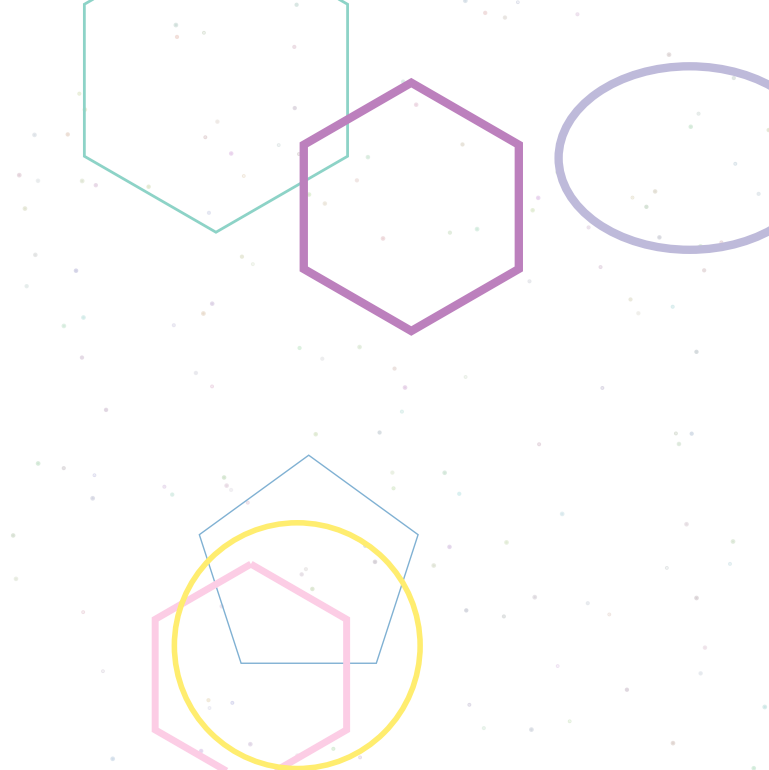[{"shape": "hexagon", "thickness": 1, "radius": 0.99, "center": [0.28, 0.896]}, {"shape": "oval", "thickness": 3, "radius": 0.85, "center": [0.896, 0.795]}, {"shape": "pentagon", "thickness": 0.5, "radius": 0.75, "center": [0.401, 0.259]}, {"shape": "hexagon", "thickness": 2.5, "radius": 0.72, "center": [0.326, 0.124]}, {"shape": "hexagon", "thickness": 3, "radius": 0.81, "center": [0.534, 0.731]}, {"shape": "circle", "thickness": 2, "radius": 0.8, "center": [0.386, 0.161]}]